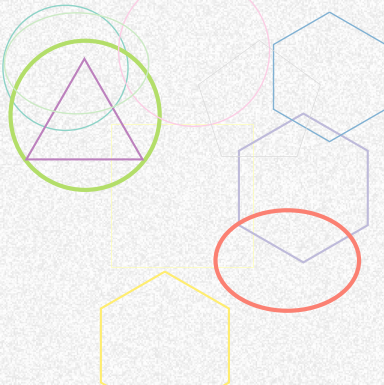[{"shape": "circle", "thickness": 1, "radius": 0.81, "center": [0.17, 0.824]}, {"shape": "square", "thickness": 0.5, "radius": 0.93, "center": [0.473, 0.492]}, {"shape": "hexagon", "thickness": 1.5, "radius": 0.97, "center": [0.788, 0.512]}, {"shape": "oval", "thickness": 3, "radius": 0.93, "center": [0.746, 0.323]}, {"shape": "hexagon", "thickness": 1, "radius": 0.84, "center": [0.856, 0.8]}, {"shape": "circle", "thickness": 3, "radius": 0.97, "center": [0.221, 0.7]}, {"shape": "circle", "thickness": 1, "radius": 0.98, "center": [0.504, 0.868]}, {"shape": "pentagon", "thickness": 0.5, "radius": 0.83, "center": [0.674, 0.728]}, {"shape": "triangle", "thickness": 1.5, "radius": 0.87, "center": [0.219, 0.673]}, {"shape": "oval", "thickness": 1, "radius": 0.94, "center": [0.199, 0.836]}, {"shape": "hexagon", "thickness": 1.5, "radius": 0.96, "center": [0.428, 0.103]}]